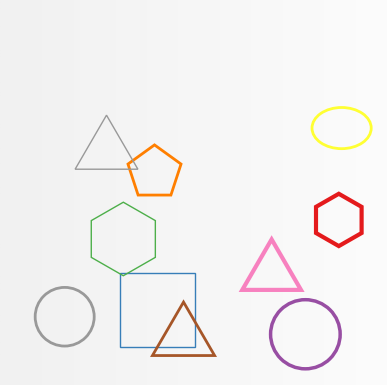[{"shape": "hexagon", "thickness": 3, "radius": 0.34, "center": [0.874, 0.429]}, {"shape": "square", "thickness": 1, "radius": 0.48, "center": [0.406, 0.195]}, {"shape": "hexagon", "thickness": 1, "radius": 0.48, "center": [0.318, 0.379]}, {"shape": "circle", "thickness": 2.5, "radius": 0.45, "center": [0.788, 0.132]}, {"shape": "pentagon", "thickness": 2, "radius": 0.36, "center": [0.399, 0.552]}, {"shape": "oval", "thickness": 2, "radius": 0.38, "center": [0.882, 0.667]}, {"shape": "triangle", "thickness": 2, "radius": 0.46, "center": [0.474, 0.123]}, {"shape": "triangle", "thickness": 3, "radius": 0.44, "center": [0.701, 0.291]}, {"shape": "triangle", "thickness": 1, "radius": 0.47, "center": [0.275, 0.607]}, {"shape": "circle", "thickness": 2, "radius": 0.38, "center": [0.167, 0.177]}]